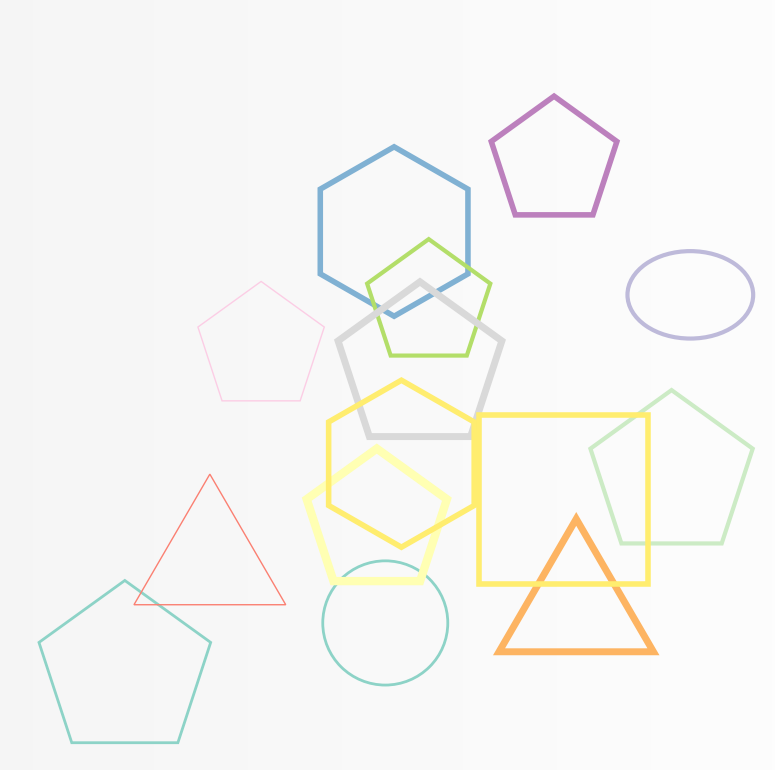[{"shape": "pentagon", "thickness": 1, "radius": 0.58, "center": [0.161, 0.13]}, {"shape": "circle", "thickness": 1, "radius": 0.4, "center": [0.497, 0.191]}, {"shape": "pentagon", "thickness": 3, "radius": 0.48, "center": [0.486, 0.322]}, {"shape": "oval", "thickness": 1.5, "radius": 0.41, "center": [0.891, 0.617]}, {"shape": "triangle", "thickness": 0.5, "radius": 0.57, "center": [0.271, 0.271]}, {"shape": "hexagon", "thickness": 2, "radius": 0.55, "center": [0.509, 0.699]}, {"shape": "triangle", "thickness": 2.5, "radius": 0.58, "center": [0.744, 0.211]}, {"shape": "pentagon", "thickness": 1.5, "radius": 0.42, "center": [0.553, 0.606]}, {"shape": "pentagon", "thickness": 0.5, "radius": 0.43, "center": [0.337, 0.549]}, {"shape": "pentagon", "thickness": 2.5, "radius": 0.56, "center": [0.542, 0.523]}, {"shape": "pentagon", "thickness": 2, "radius": 0.43, "center": [0.715, 0.79]}, {"shape": "pentagon", "thickness": 1.5, "radius": 0.55, "center": [0.867, 0.383]}, {"shape": "square", "thickness": 2, "radius": 0.55, "center": [0.727, 0.351]}, {"shape": "hexagon", "thickness": 2, "radius": 0.54, "center": [0.518, 0.398]}]